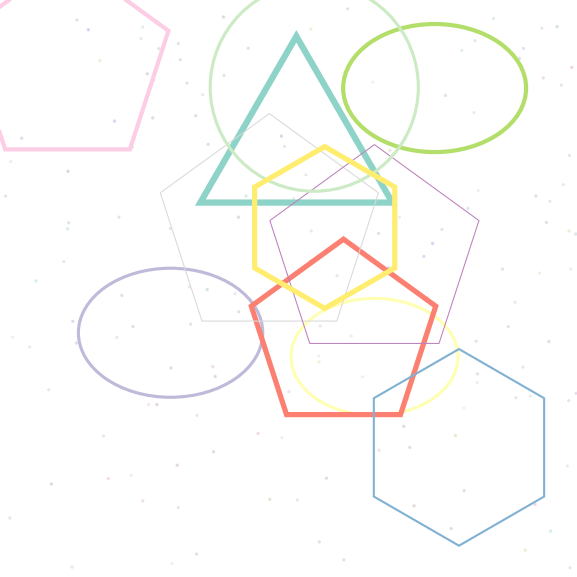[{"shape": "triangle", "thickness": 3, "radius": 0.96, "center": [0.513, 0.744]}, {"shape": "oval", "thickness": 1.5, "radius": 0.72, "center": [0.649, 0.381]}, {"shape": "oval", "thickness": 1.5, "radius": 0.8, "center": [0.295, 0.423]}, {"shape": "pentagon", "thickness": 2.5, "radius": 0.84, "center": [0.595, 0.417]}, {"shape": "hexagon", "thickness": 1, "radius": 0.85, "center": [0.795, 0.224]}, {"shape": "oval", "thickness": 2, "radius": 0.79, "center": [0.753, 0.847]}, {"shape": "pentagon", "thickness": 2, "radius": 0.92, "center": [0.117, 0.889]}, {"shape": "pentagon", "thickness": 0.5, "radius": 0.99, "center": [0.466, 0.604]}, {"shape": "pentagon", "thickness": 0.5, "radius": 0.95, "center": [0.648, 0.558]}, {"shape": "circle", "thickness": 1.5, "radius": 0.9, "center": [0.544, 0.848]}, {"shape": "hexagon", "thickness": 2.5, "radius": 0.7, "center": [0.562, 0.605]}]